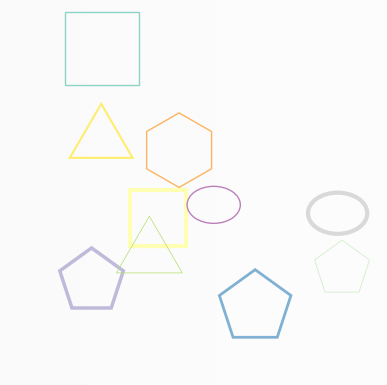[{"shape": "square", "thickness": 1, "radius": 0.48, "center": [0.262, 0.875]}, {"shape": "square", "thickness": 3, "radius": 0.37, "center": [0.408, 0.434]}, {"shape": "pentagon", "thickness": 2.5, "radius": 0.43, "center": [0.236, 0.27]}, {"shape": "pentagon", "thickness": 2, "radius": 0.49, "center": [0.658, 0.202]}, {"shape": "hexagon", "thickness": 1, "radius": 0.48, "center": [0.462, 0.61]}, {"shape": "triangle", "thickness": 0.5, "radius": 0.49, "center": [0.385, 0.34]}, {"shape": "oval", "thickness": 3, "radius": 0.38, "center": [0.871, 0.446]}, {"shape": "oval", "thickness": 1, "radius": 0.34, "center": [0.552, 0.468]}, {"shape": "pentagon", "thickness": 0.5, "radius": 0.37, "center": [0.883, 0.302]}, {"shape": "triangle", "thickness": 1.5, "radius": 0.47, "center": [0.261, 0.637]}]